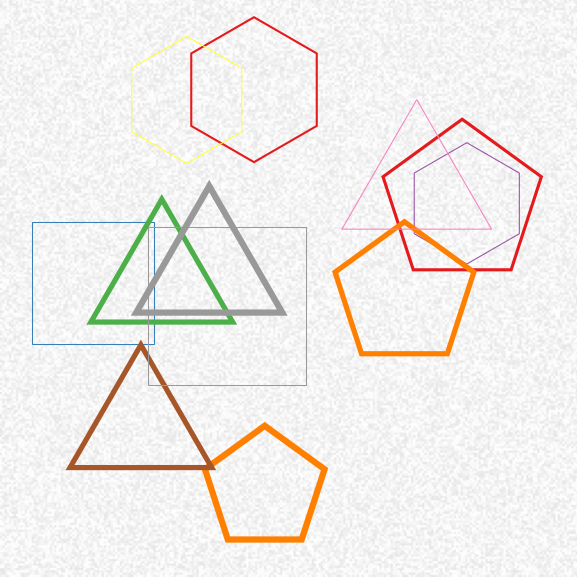[{"shape": "hexagon", "thickness": 1, "radius": 0.63, "center": [0.44, 0.844]}, {"shape": "pentagon", "thickness": 1.5, "radius": 0.72, "center": [0.8, 0.649]}, {"shape": "square", "thickness": 0.5, "radius": 0.53, "center": [0.162, 0.51]}, {"shape": "triangle", "thickness": 2.5, "radius": 0.71, "center": [0.28, 0.512]}, {"shape": "hexagon", "thickness": 0.5, "radius": 0.53, "center": [0.808, 0.647]}, {"shape": "pentagon", "thickness": 2.5, "radius": 0.63, "center": [0.7, 0.489]}, {"shape": "pentagon", "thickness": 3, "radius": 0.54, "center": [0.458, 0.153]}, {"shape": "hexagon", "thickness": 0.5, "radius": 0.55, "center": [0.323, 0.826]}, {"shape": "triangle", "thickness": 2.5, "radius": 0.71, "center": [0.244, 0.26]}, {"shape": "triangle", "thickness": 0.5, "radius": 0.75, "center": [0.722, 0.677]}, {"shape": "triangle", "thickness": 3, "radius": 0.73, "center": [0.362, 0.531]}, {"shape": "square", "thickness": 0.5, "radius": 0.69, "center": [0.393, 0.469]}]